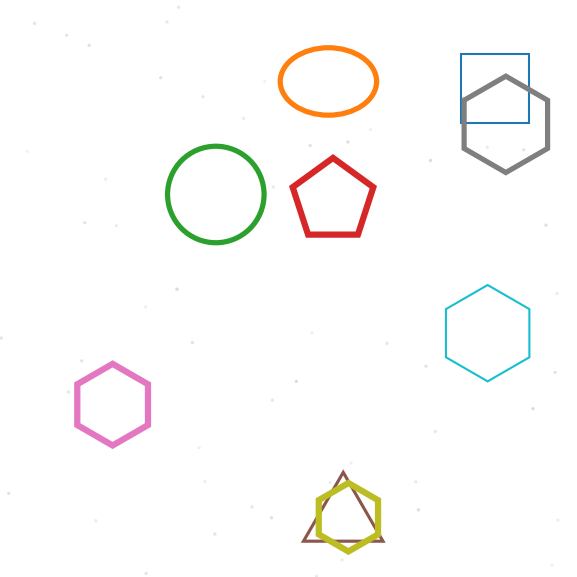[{"shape": "square", "thickness": 1, "radius": 0.3, "center": [0.857, 0.846]}, {"shape": "oval", "thickness": 2.5, "radius": 0.42, "center": [0.569, 0.858]}, {"shape": "circle", "thickness": 2.5, "radius": 0.42, "center": [0.374, 0.662]}, {"shape": "pentagon", "thickness": 3, "radius": 0.37, "center": [0.577, 0.652]}, {"shape": "triangle", "thickness": 1.5, "radius": 0.4, "center": [0.594, 0.102]}, {"shape": "hexagon", "thickness": 3, "radius": 0.35, "center": [0.195, 0.298]}, {"shape": "hexagon", "thickness": 2.5, "radius": 0.42, "center": [0.876, 0.784]}, {"shape": "hexagon", "thickness": 3, "radius": 0.3, "center": [0.603, 0.103]}, {"shape": "hexagon", "thickness": 1, "radius": 0.42, "center": [0.844, 0.422]}]